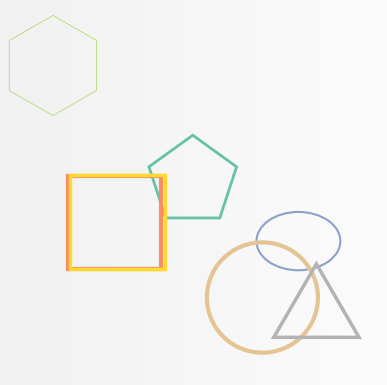[{"shape": "pentagon", "thickness": 2, "radius": 0.59, "center": [0.497, 0.53]}, {"shape": "square", "thickness": 3, "radius": 0.6, "center": [0.295, 0.422]}, {"shape": "oval", "thickness": 1.5, "radius": 0.54, "center": [0.77, 0.374]}, {"shape": "hexagon", "thickness": 0.5, "radius": 0.65, "center": [0.137, 0.83]}, {"shape": "square", "thickness": 2.5, "radius": 0.61, "center": [0.303, 0.423]}, {"shape": "circle", "thickness": 3, "radius": 0.72, "center": [0.677, 0.227]}, {"shape": "triangle", "thickness": 2.5, "radius": 0.64, "center": [0.816, 0.187]}]